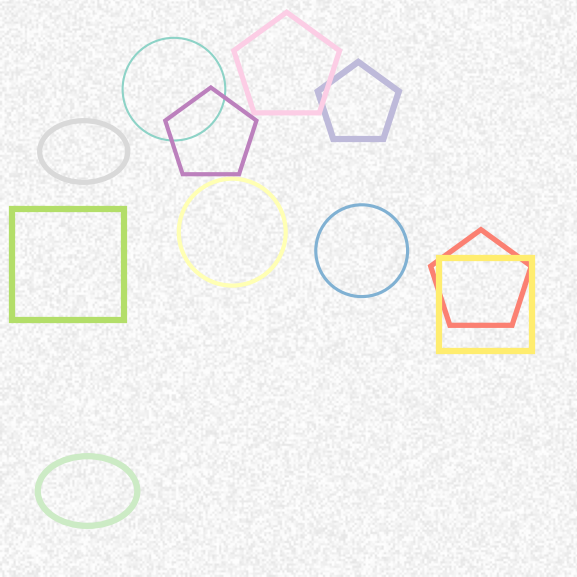[{"shape": "circle", "thickness": 1, "radius": 0.44, "center": [0.301, 0.845]}, {"shape": "circle", "thickness": 2, "radius": 0.46, "center": [0.402, 0.597]}, {"shape": "pentagon", "thickness": 3, "radius": 0.37, "center": [0.62, 0.818]}, {"shape": "pentagon", "thickness": 2.5, "radius": 0.46, "center": [0.833, 0.51]}, {"shape": "circle", "thickness": 1.5, "radius": 0.4, "center": [0.626, 0.565]}, {"shape": "square", "thickness": 3, "radius": 0.48, "center": [0.118, 0.541]}, {"shape": "pentagon", "thickness": 2.5, "radius": 0.48, "center": [0.496, 0.882]}, {"shape": "oval", "thickness": 2.5, "radius": 0.38, "center": [0.145, 0.737]}, {"shape": "pentagon", "thickness": 2, "radius": 0.42, "center": [0.365, 0.765]}, {"shape": "oval", "thickness": 3, "radius": 0.43, "center": [0.152, 0.149]}, {"shape": "square", "thickness": 3, "radius": 0.4, "center": [0.841, 0.472]}]